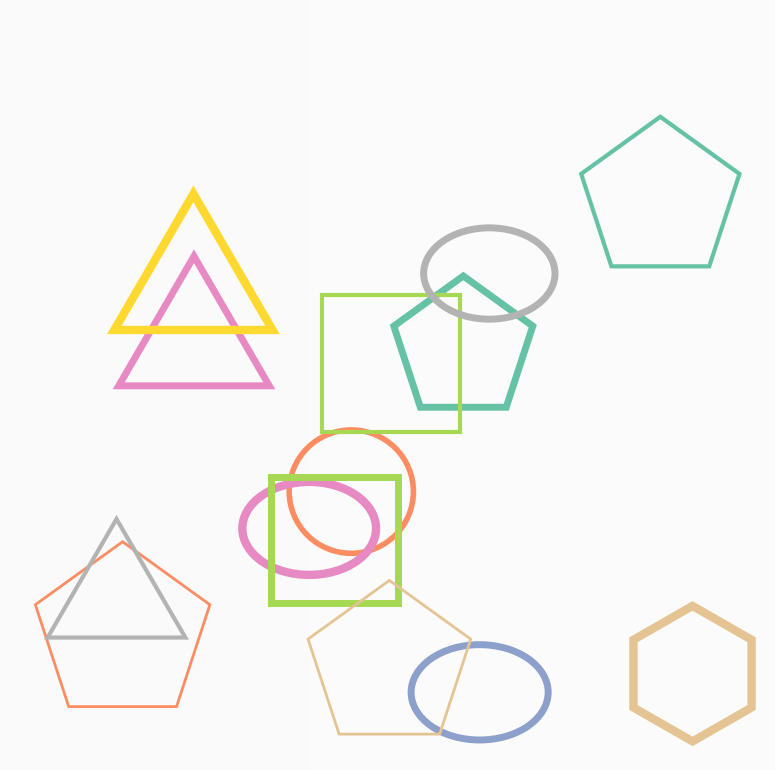[{"shape": "pentagon", "thickness": 1.5, "radius": 0.54, "center": [0.852, 0.741]}, {"shape": "pentagon", "thickness": 2.5, "radius": 0.47, "center": [0.598, 0.547]}, {"shape": "circle", "thickness": 2, "radius": 0.4, "center": [0.453, 0.362]}, {"shape": "pentagon", "thickness": 1, "radius": 0.59, "center": [0.158, 0.178]}, {"shape": "oval", "thickness": 2.5, "radius": 0.44, "center": [0.619, 0.101]}, {"shape": "triangle", "thickness": 2.5, "radius": 0.56, "center": [0.25, 0.555]}, {"shape": "oval", "thickness": 3, "radius": 0.43, "center": [0.399, 0.314]}, {"shape": "square", "thickness": 2.5, "radius": 0.41, "center": [0.431, 0.298]}, {"shape": "square", "thickness": 1.5, "radius": 0.44, "center": [0.504, 0.528]}, {"shape": "triangle", "thickness": 3, "radius": 0.59, "center": [0.25, 0.63]}, {"shape": "pentagon", "thickness": 1, "radius": 0.55, "center": [0.502, 0.136]}, {"shape": "hexagon", "thickness": 3, "radius": 0.44, "center": [0.894, 0.125]}, {"shape": "oval", "thickness": 2.5, "radius": 0.42, "center": [0.631, 0.645]}, {"shape": "triangle", "thickness": 1.5, "radius": 0.51, "center": [0.15, 0.223]}]